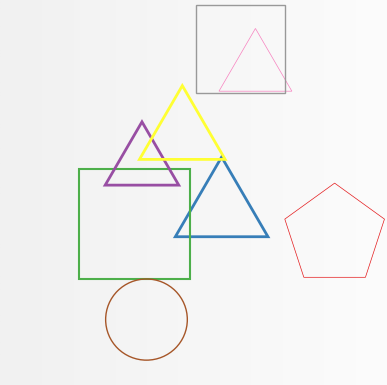[{"shape": "pentagon", "thickness": 0.5, "radius": 0.68, "center": [0.864, 0.389]}, {"shape": "triangle", "thickness": 2, "radius": 0.69, "center": [0.572, 0.454]}, {"shape": "square", "thickness": 1.5, "radius": 0.72, "center": [0.348, 0.419]}, {"shape": "triangle", "thickness": 2, "radius": 0.55, "center": [0.366, 0.574]}, {"shape": "triangle", "thickness": 2, "radius": 0.64, "center": [0.47, 0.65]}, {"shape": "circle", "thickness": 1, "radius": 0.53, "center": [0.378, 0.17]}, {"shape": "triangle", "thickness": 0.5, "radius": 0.54, "center": [0.659, 0.817]}, {"shape": "square", "thickness": 1, "radius": 0.57, "center": [0.62, 0.872]}]